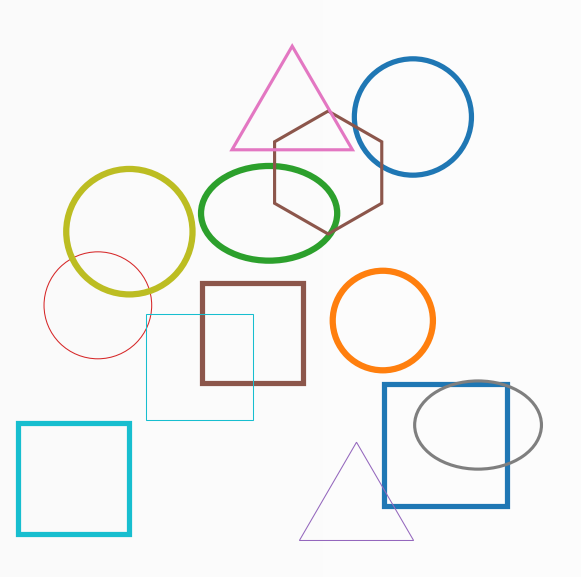[{"shape": "circle", "thickness": 2.5, "radius": 0.5, "center": [0.71, 0.797]}, {"shape": "square", "thickness": 2.5, "radius": 0.53, "center": [0.767, 0.229]}, {"shape": "circle", "thickness": 3, "radius": 0.43, "center": [0.659, 0.444]}, {"shape": "oval", "thickness": 3, "radius": 0.59, "center": [0.463, 0.63]}, {"shape": "circle", "thickness": 0.5, "radius": 0.46, "center": [0.168, 0.47]}, {"shape": "triangle", "thickness": 0.5, "radius": 0.57, "center": [0.613, 0.12]}, {"shape": "square", "thickness": 2.5, "radius": 0.43, "center": [0.435, 0.423]}, {"shape": "hexagon", "thickness": 1.5, "radius": 0.53, "center": [0.565, 0.7]}, {"shape": "triangle", "thickness": 1.5, "radius": 0.6, "center": [0.503, 0.8]}, {"shape": "oval", "thickness": 1.5, "radius": 0.55, "center": [0.822, 0.263]}, {"shape": "circle", "thickness": 3, "radius": 0.54, "center": [0.223, 0.598]}, {"shape": "square", "thickness": 0.5, "radius": 0.46, "center": [0.343, 0.364]}, {"shape": "square", "thickness": 2.5, "radius": 0.48, "center": [0.126, 0.17]}]